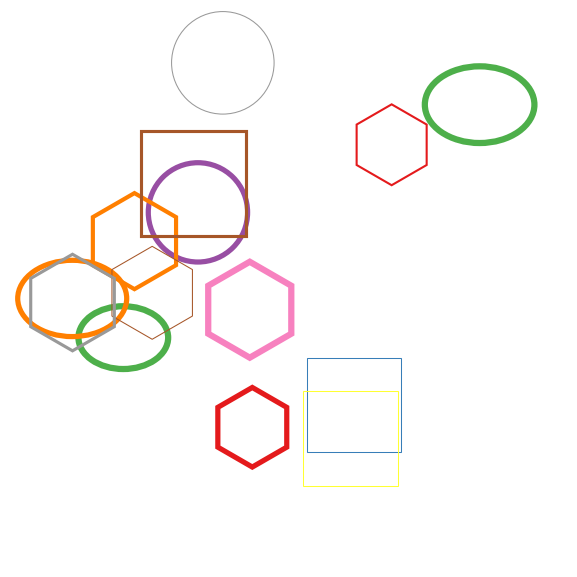[{"shape": "hexagon", "thickness": 1, "radius": 0.35, "center": [0.678, 0.748]}, {"shape": "hexagon", "thickness": 2.5, "radius": 0.34, "center": [0.437, 0.259]}, {"shape": "square", "thickness": 0.5, "radius": 0.41, "center": [0.613, 0.297]}, {"shape": "oval", "thickness": 3, "radius": 0.39, "center": [0.214, 0.415]}, {"shape": "oval", "thickness": 3, "radius": 0.47, "center": [0.831, 0.818]}, {"shape": "circle", "thickness": 2.5, "radius": 0.43, "center": [0.343, 0.631]}, {"shape": "oval", "thickness": 2.5, "radius": 0.47, "center": [0.125, 0.482]}, {"shape": "hexagon", "thickness": 2, "radius": 0.42, "center": [0.233, 0.582]}, {"shape": "square", "thickness": 0.5, "radius": 0.41, "center": [0.606, 0.239]}, {"shape": "hexagon", "thickness": 0.5, "radius": 0.4, "center": [0.264, 0.492]}, {"shape": "square", "thickness": 1.5, "radius": 0.45, "center": [0.335, 0.681]}, {"shape": "hexagon", "thickness": 3, "radius": 0.42, "center": [0.432, 0.463]}, {"shape": "circle", "thickness": 0.5, "radius": 0.44, "center": [0.386, 0.89]}, {"shape": "hexagon", "thickness": 1.5, "radius": 0.42, "center": [0.126, 0.475]}]